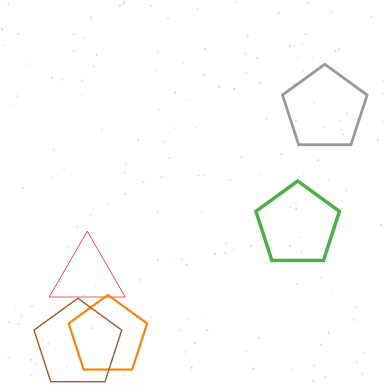[{"shape": "triangle", "thickness": 0.5, "radius": 0.57, "center": [0.227, 0.286]}, {"shape": "pentagon", "thickness": 2.5, "radius": 0.57, "center": [0.773, 0.416]}, {"shape": "pentagon", "thickness": 1.5, "radius": 0.54, "center": [0.28, 0.127]}, {"shape": "pentagon", "thickness": 1, "radius": 0.6, "center": [0.202, 0.106]}, {"shape": "pentagon", "thickness": 2, "radius": 0.58, "center": [0.844, 0.718]}]